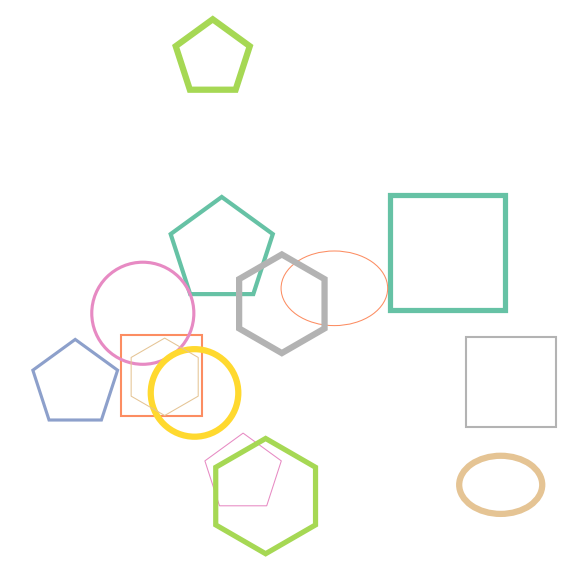[{"shape": "pentagon", "thickness": 2, "radius": 0.46, "center": [0.384, 0.565]}, {"shape": "square", "thickness": 2.5, "radius": 0.5, "center": [0.775, 0.563]}, {"shape": "oval", "thickness": 0.5, "radius": 0.46, "center": [0.579, 0.5]}, {"shape": "square", "thickness": 1, "radius": 0.35, "center": [0.279, 0.349]}, {"shape": "pentagon", "thickness": 1.5, "radius": 0.39, "center": [0.13, 0.334]}, {"shape": "circle", "thickness": 1.5, "radius": 0.44, "center": [0.247, 0.457]}, {"shape": "pentagon", "thickness": 0.5, "radius": 0.35, "center": [0.421, 0.18]}, {"shape": "hexagon", "thickness": 2.5, "radius": 0.5, "center": [0.46, 0.14]}, {"shape": "pentagon", "thickness": 3, "radius": 0.34, "center": [0.368, 0.898]}, {"shape": "circle", "thickness": 3, "radius": 0.38, "center": [0.337, 0.319]}, {"shape": "oval", "thickness": 3, "radius": 0.36, "center": [0.867, 0.16]}, {"shape": "hexagon", "thickness": 0.5, "radius": 0.34, "center": [0.285, 0.347]}, {"shape": "hexagon", "thickness": 3, "radius": 0.43, "center": [0.488, 0.473]}, {"shape": "square", "thickness": 1, "radius": 0.39, "center": [0.885, 0.338]}]